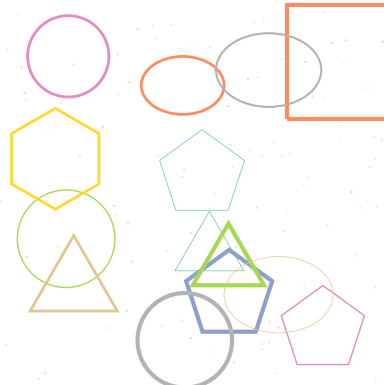[{"shape": "pentagon", "thickness": 0.5, "radius": 0.58, "center": [0.525, 0.548]}, {"shape": "triangle", "thickness": 0.5, "radius": 0.52, "center": [0.544, 0.348]}, {"shape": "square", "thickness": 3, "radius": 0.74, "center": [0.894, 0.839]}, {"shape": "oval", "thickness": 2, "radius": 0.54, "center": [0.474, 0.778]}, {"shape": "pentagon", "thickness": 3, "radius": 0.59, "center": [0.595, 0.233]}, {"shape": "pentagon", "thickness": 1, "radius": 0.57, "center": [0.838, 0.145]}, {"shape": "circle", "thickness": 2, "radius": 0.53, "center": [0.177, 0.854]}, {"shape": "triangle", "thickness": 3, "radius": 0.53, "center": [0.593, 0.312]}, {"shape": "circle", "thickness": 1, "radius": 0.63, "center": [0.172, 0.38]}, {"shape": "hexagon", "thickness": 2, "radius": 0.65, "center": [0.144, 0.588]}, {"shape": "oval", "thickness": 0.5, "radius": 0.71, "center": [0.723, 0.235]}, {"shape": "triangle", "thickness": 2, "radius": 0.65, "center": [0.191, 0.257]}, {"shape": "oval", "thickness": 1.5, "radius": 0.68, "center": [0.698, 0.818]}, {"shape": "circle", "thickness": 3, "radius": 0.61, "center": [0.48, 0.116]}]